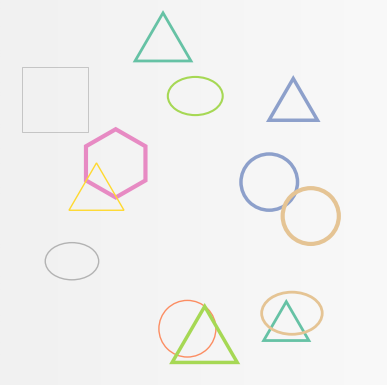[{"shape": "triangle", "thickness": 2, "radius": 0.42, "center": [0.421, 0.883]}, {"shape": "triangle", "thickness": 2, "radius": 0.34, "center": [0.739, 0.149]}, {"shape": "circle", "thickness": 1, "radius": 0.37, "center": [0.484, 0.146]}, {"shape": "circle", "thickness": 2.5, "radius": 0.36, "center": [0.695, 0.527]}, {"shape": "triangle", "thickness": 2.5, "radius": 0.36, "center": [0.757, 0.724]}, {"shape": "hexagon", "thickness": 3, "radius": 0.44, "center": [0.299, 0.576]}, {"shape": "triangle", "thickness": 2.5, "radius": 0.48, "center": [0.528, 0.107]}, {"shape": "oval", "thickness": 1.5, "radius": 0.35, "center": [0.504, 0.751]}, {"shape": "triangle", "thickness": 1, "radius": 0.41, "center": [0.249, 0.495]}, {"shape": "oval", "thickness": 2, "radius": 0.39, "center": [0.753, 0.186]}, {"shape": "circle", "thickness": 3, "radius": 0.36, "center": [0.802, 0.439]}, {"shape": "oval", "thickness": 1, "radius": 0.34, "center": [0.186, 0.321]}, {"shape": "square", "thickness": 0.5, "radius": 0.42, "center": [0.142, 0.742]}]